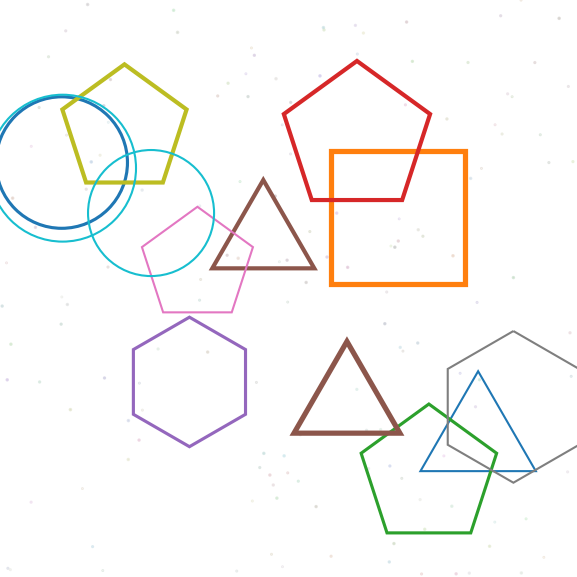[{"shape": "triangle", "thickness": 1, "radius": 0.58, "center": [0.828, 0.241]}, {"shape": "circle", "thickness": 1.5, "radius": 0.57, "center": [0.107, 0.718]}, {"shape": "square", "thickness": 2.5, "radius": 0.58, "center": [0.689, 0.622]}, {"shape": "pentagon", "thickness": 1.5, "radius": 0.62, "center": [0.743, 0.176]}, {"shape": "pentagon", "thickness": 2, "radius": 0.67, "center": [0.618, 0.76]}, {"shape": "hexagon", "thickness": 1.5, "radius": 0.56, "center": [0.328, 0.338]}, {"shape": "triangle", "thickness": 2.5, "radius": 0.53, "center": [0.601, 0.302]}, {"shape": "triangle", "thickness": 2, "radius": 0.51, "center": [0.456, 0.585]}, {"shape": "pentagon", "thickness": 1, "radius": 0.51, "center": [0.342, 0.54]}, {"shape": "hexagon", "thickness": 1, "radius": 0.66, "center": [0.889, 0.295]}, {"shape": "pentagon", "thickness": 2, "radius": 0.57, "center": [0.216, 0.775]}, {"shape": "circle", "thickness": 1, "radius": 0.55, "center": [0.262, 0.63]}, {"shape": "circle", "thickness": 1, "radius": 0.64, "center": [0.108, 0.708]}]